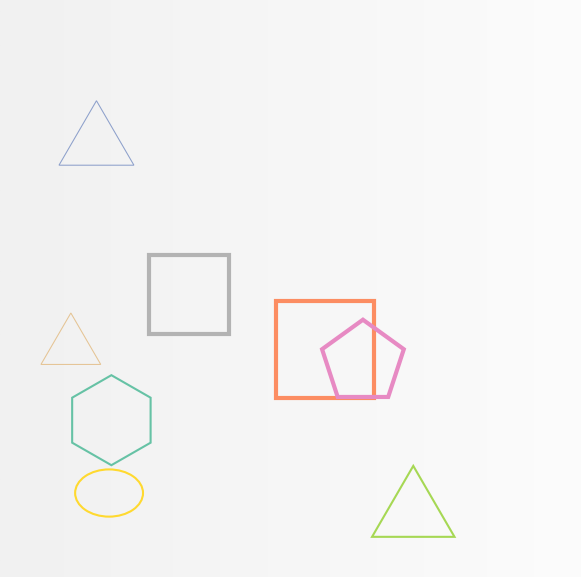[{"shape": "hexagon", "thickness": 1, "radius": 0.39, "center": [0.192, 0.272]}, {"shape": "square", "thickness": 2, "radius": 0.42, "center": [0.559, 0.394]}, {"shape": "triangle", "thickness": 0.5, "radius": 0.37, "center": [0.166, 0.75]}, {"shape": "pentagon", "thickness": 2, "radius": 0.37, "center": [0.624, 0.372]}, {"shape": "triangle", "thickness": 1, "radius": 0.41, "center": [0.711, 0.11]}, {"shape": "oval", "thickness": 1, "radius": 0.29, "center": [0.188, 0.145]}, {"shape": "triangle", "thickness": 0.5, "radius": 0.3, "center": [0.122, 0.398]}, {"shape": "square", "thickness": 2, "radius": 0.34, "center": [0.326, 0.489]}]